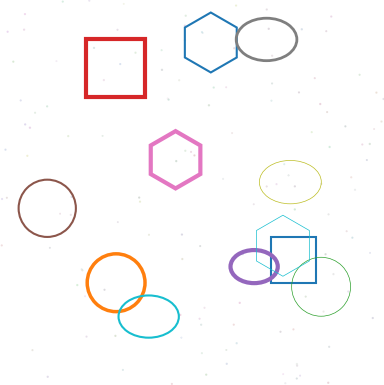[{"shape": "hexagon", "thickness": 1.5, "radius": 0.39, "center": [0.548, 0.89]}, {"shape": "square", "thickness": 1.5, "radius": 0.3, "center": [0.763, 0.325]}, {"shape": "circle", "thickness": 2.5, "radius": 0.38, "center": [0.302, 0.266]}, {"shape": "circle", "thickness": 0.5, "radius": 0.38, "center": [0.834, 0.255]}, {"shape": "square", "thickness": 3, "radius": 0.38, "center": [0.3, 0.823]}, {"shape": "oval", "thickness": 3, "radius": 0.31, "center": [0.66, 0.308]}, {"shape": "circle", "thickness": 1.5, "radius": 0.37, "center": [0.123, 0.459]}, {"shape": "hexagon", "thickness": 3, "radius": 0.37, "center": [0.456, 0.585]}, {"shape": "oval", "thickness": 2, "radius": 0.39, "center": [0.692, 0.898]}, {"shape": "oval", "thickness": 0.5, "radius": 0.4, "center": [0.754, 0.527]}, {"shape": "hexagon", "thickness": 0.5, "radius": 0.4, "center": [0.735, 0.362]}, {"shape": "oval", "thickness": 1.5, "radius": 0.39, "center": [0.386, 0.178]}]